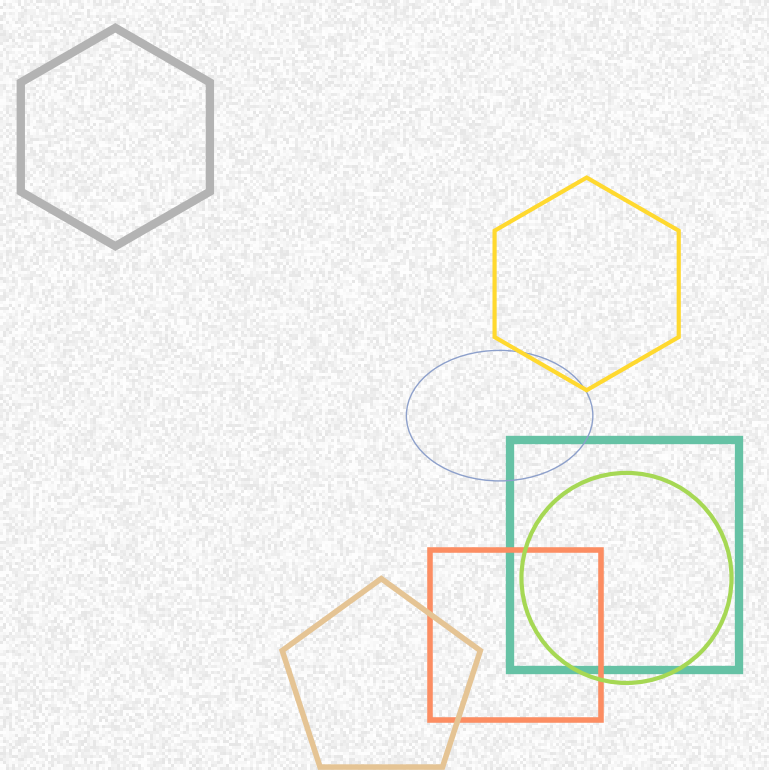[{"shape": "square", "thickness": 3, "radius": 0.75, "center": [0.811, 0.279]}, {"shape": "square", "thickness": 2, "radius": 0.55, "center": [0.67, 0.176]}, {"shape": "oval", "thickness": 0.5, "radius": 0.61, "center": [0.649, 0.46]}, {"shape": "circle", "thickness": 1.5, "radius": 0.68, "center": [0.814, 0.249]}, {"shape": "hexagon", "thickness": 1.5, "radius": 0.69, "center": [0.762, 0.631]}, {"shape": "pentagon", "thickness": 2, "radius": 0.68, "center": [0.495, 0.113]}, {"shape": "hexagon", "thickness": 3, "radius": 0.71, "center": [0.15, 0.822]}]